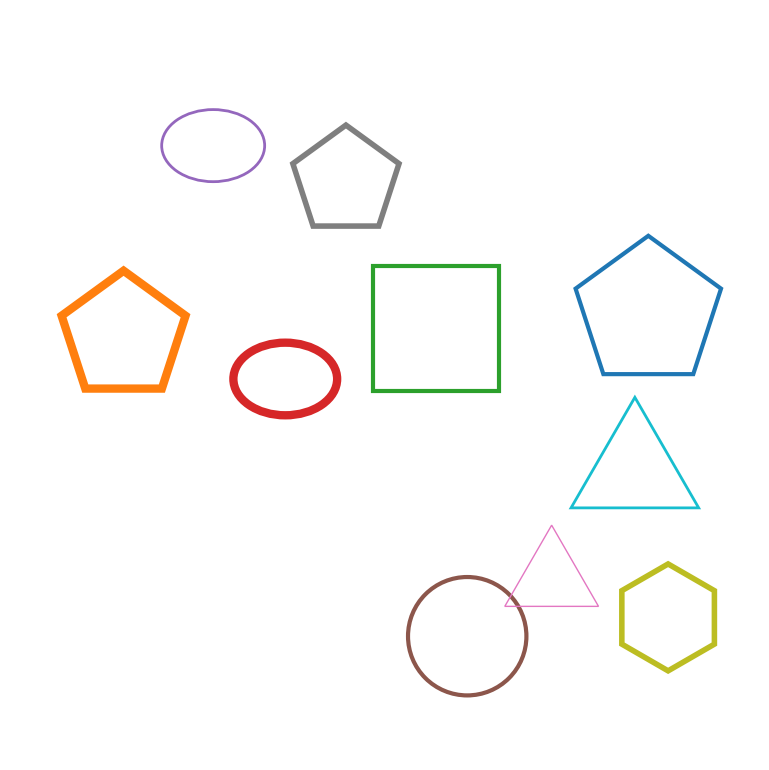[{"shape": "pentagon", "thickness": 1.5, "radius": 0.5, "center": [0.842, 0.594]}, {"shape": "pentagon", "thickness": 3, "radius": 0.42, "center": [0.16, 0.564]}, {"shape": "square", "thickness": 1.5, "radius": 0.41, "center": [0.567, 0.573]}, {"shape": "oval", "thickness": 3, "radius": 0.34, "center": [0.37, 0.508]}, {"shape": "oval", "thickness": 1, "radius": 0.33, "center": [0.277, 0.811]}, {"shape": "circle", "thickness": 1.5, "radius": 0.38, "center": [0.607, 0.174]}, {"shape": "triangle", "thickness": 0.5, "radius": 0.35, "center": [0.716, 0.248]}, {"shape": "pentagon", "thickness": 2, "radius": 0.36, "center": [0.449, 0.765]}, {"shape": "hexagon", "thickness": 2, "radius": 0.35, "center": [0.868, 0.198]}, {"shape": "triangle", "thickness": 1, "radius": 0.48, "center": [0.825, 0.388]}]